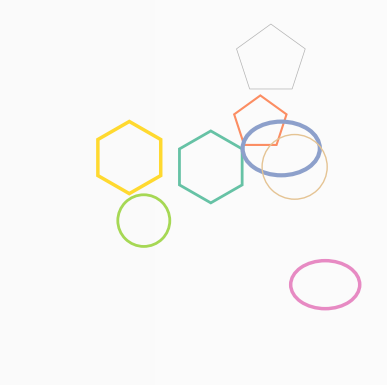[{"shape": "hexagon", "thickness": 2, "radius": 0.47, "center": [0.544, 0.566]}, {"shape": "pentagon", "thickness": 1.5, "radius": 0.36, "center": [0.672, 0.681]}, {"shape": "oval", "thickness": 3, "radius": 0.5, "center": [0.726, 0.614]}, {"shape": "oval", "thickness": 2.5, "radius": 0.45, "center": [0.839, 0.261]}, {"shape": "circle", "thickness": 2, "radius": 0.34, "center": [0.371, 0.427]}, {"shape": "hexagon", "thickness": 2.5, "radius": 0.47, "center": [0.334, 0.591]}, {"shape": "circle", "thickness": 1, "radius": 0.42, "center": [0.76, 0.567]}, {"shape": "pentagon", "thickness": 0.5, "radius": 0.47, "center": [0.699, 0.844]}]